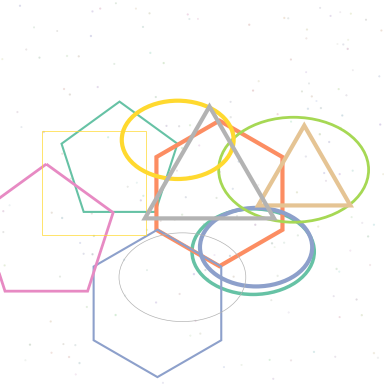[{"shape": "pentagon", "thickness": 1.5, "radius": 0.79, "center": [0.31, 0.578]}, {"shape": "oval", "thickness": 2.5, "radius": 0.79, "center": [0.658, 0.346]}, {"shape": "hexagon", "thickness": 3, "radius": 0.95, "center": [0.57, 0.498]}, {"shape": "oval", "thickness": 3, "radius": 0.73, "center": [0.665, 0.358]}, {"shape": "hexagon", "thickness": 1.5, "radius": 0.96, "center": [0.409, 0.212]}, {"shape": "pentagon", "thickness": 2, "radius": 0.91, "center": [0.12, 0.391]}, {"shape": "oval", "thickness": 2, "radius": 0.97, "center": [0.763, 0.559]}, {"shape": "oval", "thickness": 3, "radius": 0.73, "center": [0.462, 0.637]}, {"shape": "square", "thickness": 0.5, "radius": 0.68, "center": [0.244, 0.525]}, {"shape": "triangle", "thickness": 3, "radius": 0.69, "center": [0.79, 0.536]}, {"shape": "oval", "thickness": 0.5, "radius": 0.82, "center": [0.474, 0.28]}, {"shape": "triangle", "thickness": 3, "radius": 0.97, "center": [0.544, 0.53]}]